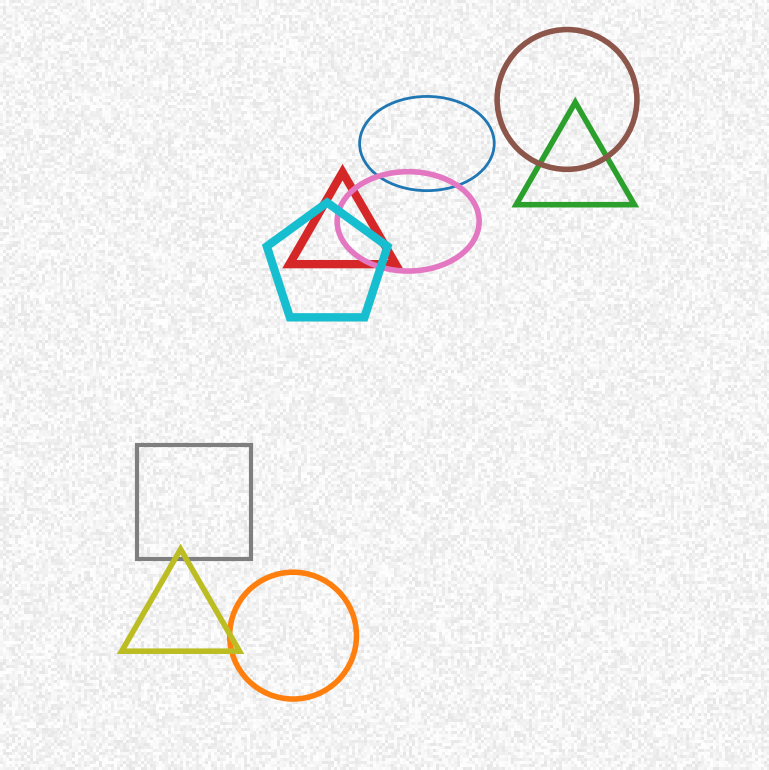[{"shape": "oval", "thickness": 1, "radius": 0.44, "center": [0.554, 0.814]}, {"shape": "circle", "thickness": 2, "radius": 0.41, "center": [0.381, 0.175]}, {"shape": "triangle", "thickness": 2, "radius": 0.44, "center": [0.747, 0.778]}, {"shape": "triangle", "thickness": 3, "radius": 0.4, "center": [0.445, 0.697]}, {"shape": "circle", "thickness": 2, "radius": 0.45, "center": [0.736, 0.871]}, {"shape": "oval", "thickness": 2, "radius": 0.46, "center": [0.53, 0.713]}, {"shape": "square", "thickness": 1.5, "radius": 0.37, "center": [0.252, 0.348]}, {"shape": "triangle", "thickness": 2, "radius": 0.44, "center": [0.235, 0.198]}, {"shape": "pentagon", "thickness": 3, "radius": 0.41, "center": [0.425, 0.655]}]